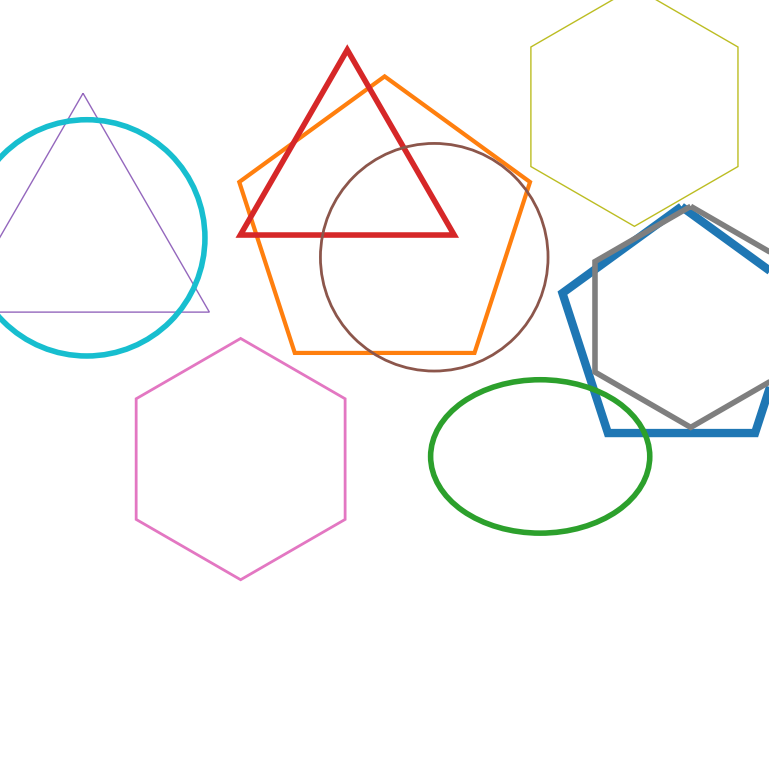[{"shape": "pentagon", "thickness": 3, "radius": 0.81, "center": [0.885, 0.569]}, {"shape": "pentagon", "thickness": 1.5, "radius": 0.99, "center": [0.5, 0.702]}, {"shape": "oval", "thickness": 2, "radius": 0.71, "center": [0.702, 0.407]}, {"shape": "triangle", "thickness": 2, "radius": 0.8, "center": [0.451, 0.775]}, {"shape": "triangle", "thickness": 0.5, "radius": 0.95, "center": [0.108, 0.689]}, {"shape": "circle", "thickness": 1, "radius": 0.74, "center": [0.564, 0.666]}, {"shape": "hexagon", "thickness": 1, "radius": 0.78, "center": [0.313, 0.404]}, {"shape": "hexagon", "thickness": 2, "radius": 0.72, "center": [0.897, 0.589]}, {"shape": "hexagon", "thickness": 0.5, "radius": 0.78, "center": [0.824, 0.861]}, {"shape": "circle", "thickness": 2, "radius": 0.77, "center": [0.113, 0.691]}]